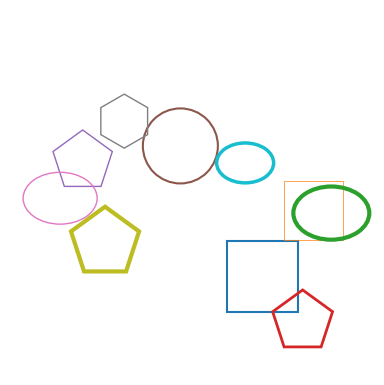[{"shape": "square", "thickness": 1.5, "radius": 0.46, "center": [0.681, 0.281]}, {"shape": "square", "thickness": 0.5, "radius": 0.38, "center": [0.815, 0.453]}, {"shape": "oval", "thickness": 3, "radius": 0.49, "center": [0.861, 0.447]}, {"shape": "pentagon", "thickness": 2, "radius": 0.41, "center": [0.786, 0.165]}, {"shape": "pentagon", "thickness": 1, "radius": 0.4, "center": [0.215, 0.581]}, {"shape": "circle", "thickness": 1.5, "radius": 0.49, "center": [0.468, 0.621]}, {"shape": "oval", "thickness": 1, "radius": 0.48, "center": [0.156, 0.485]}, {"shape": "hexagon", "thickness": 1, "radius": 0.35, "center": [0.323, 0.685]}, {"shape": "pentagon", "thickness": 3, "radius": 0.46, "center": [0.273, 0.37]}, {"shape": "oval", "thickness": 2.5, "radius": 0.37, "center": [0.637, 0.577]}]